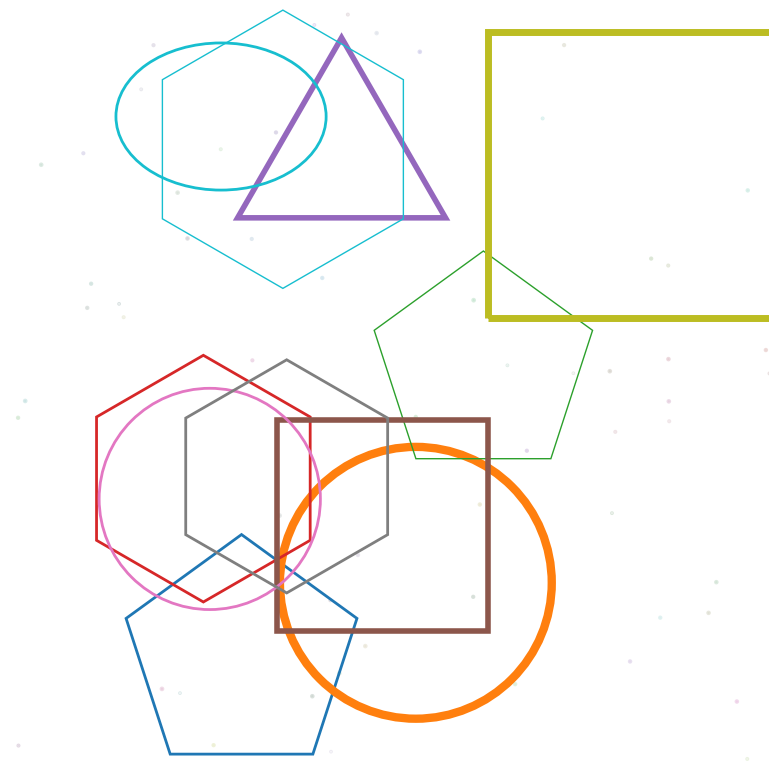[{"shape": "pentagon", "thickness": 1, "radius": 0.79, "center": [0.314, 0.148]}, {"shape": "circle", "thickness": 3, "radius": 0.88, "center": [0.54, 0.243]}, {"shape": "pentagon", "thickness": 0.5, "radius": 0.75, "center": [0.628, 0.525]}, {"shape": "hexagon", "thickness": 1, "radius": 0.8, "center": [0.264, 0.378]}, {"shape": "triangle", "thickness": 2, "radius": 0.78, "center": [0.444, 0.795]}, {"shape": "square", "thickness": 2, "radius": 0.69, "center": [0.497, 0.317]}, {"shape": "circle", "thickness": 1, "radius": 0.72, "center": [0.272, 0.352]}, {"shape": "hexagon", "thickness": 1, "radius": 0.76, "center": [0.372, 0.381]}, {"shape": "square", "thickness": 2.5, "radius": 0.93, "center": [0.82, 0.773]}, {"shape": "oval", "thickness": 1, "radius": 0.68, "center": [0.287, 0.849]}, {"shape": "hexagon", "thickness": 0.5, "radius": 0.9, "center": [0.367, 0.806]}]